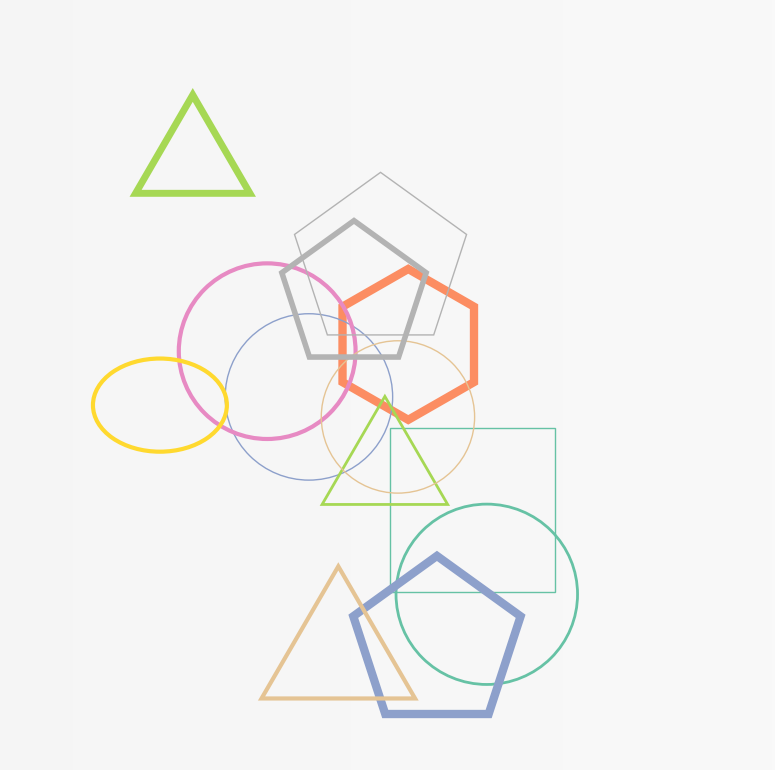[{"shape": "circle", "thickness": 1, "radius": 0.59, "center": [0.628, 0.228]}, {"shape": "square", "thickness": 0.5, "radius": 0.53, "center": [0.61, 0.338]}, {"shape": "hexagon", "thickness": 3, "radius": 0.49, "center": [0.527, 0.553]}, {"shape": "circle", "thickness": 0.5, "radius": 0.54, "center": [0.399, 0.485]}, {"shape": "pentagon", "thickness": 3, "radius": 0.57, "center": [0.564, 0.165]}, {"shape": "circle", "thickness": 1.5, "radius": 0.57, "center": [0.345, 0.544]}, {"shape": "triangle", "thickness": 2.5, "radius": 0.43, "center": [0.249, 0.792]}, {"shape": "triangle", "thickness": 1, "radius": 0.47, "center": [0.497, 0.392]}, {"shape": "oval", "thickness": 1.5, "radius": 0.43, "center": [0.206, 0.474]}, {"shape": "circle", "thickness": 0.5, "radius": 0.49, "center": [0.513, 0.459]}, {"shape": "triangle", "thickness": 1.5, "radius": 0.57, "center": [0.437, 0.15]}, {"shape": "pentagon", "thickness": 2, "radius": 0.49, "center": [0.457, 0.616]}, {"shape": "pentagon", "thickness": 0.5, "radius": 0.58, "center": [0.491, 0.659]}]